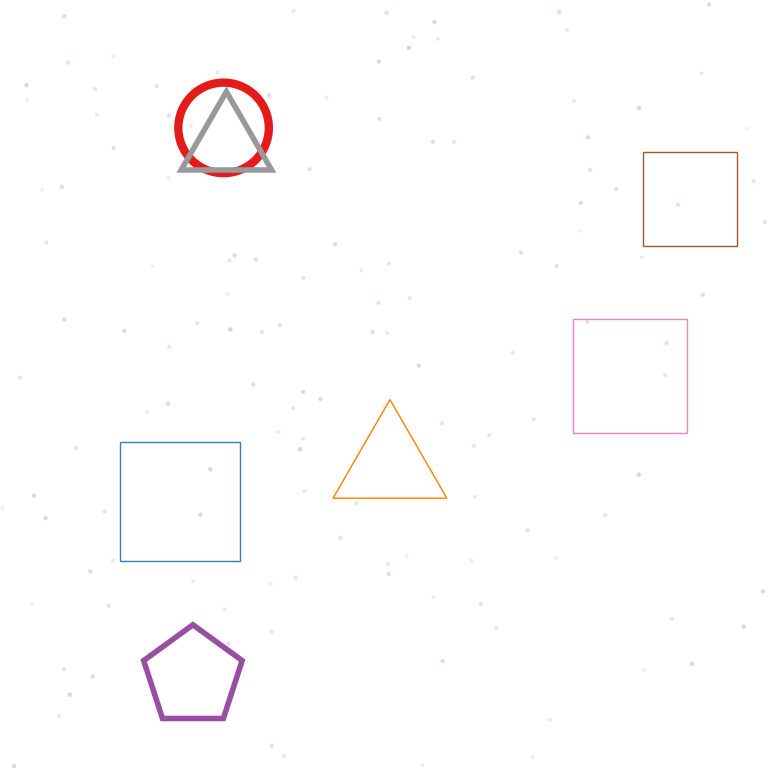[{"shape": "circle", "thickness": 3, "radius": 0.29, "center": [0.29, 0.834]}, {"shape": "square", "thickness": 0.5, "radius": 0.39, "center": [0.234, 0.349]}, {"shape": "pentagon", "thickness": 2, "radius": 0.34, "center": [0.251, 0.121]}, {"shape": "triangle", "thickness": 0.5, "radius": 0.43, "center": [0.506, 0.396]}, {"shape": "square", "thickness": 0.5, "radius": 0.31, "center": [0.896, 0.742]}, {"shape": "square", "thickness": 0.5, "radius": 0.37, "center": [0.818, 0.512]}, {"shape": "triangle", "thickness": 2, "radius": 0.34, "center": [0.294, 0.813]}]